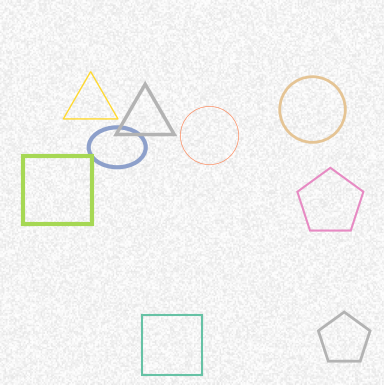[{"shape": "square", "thickness": 1.5, "radius": 0.39, "center": [0.446, 0.103]}, {"shape": "circle", "thickness": 0.5, "radius": 0.38, "center": [0.544, 0.648]}, {"shape": "oval", "thickness": 3, "radius": 0.37, "center": [0.304, 0.617]}, {"shape": "pentagon", "thickness": 1.5, "radius": 0.45, "center": [0.858, 0.474]}, {"shape": "square", "thickness": 3, "radius": 0.45, "center": [0.15, 0.506]}, {"shape": "triangle", "thickness": 1, "radius": 0.41, "center": [0.235, 0.732]}, {"shape": "circle", "thickness": 2, "radius": 0.43, "center": [0.812, 0.715]}, {"shape": "pentagon", "thickness": 2, "radius": 0.35, "center": [0.894, 0.119]}, {"shape": "triangle", "thickness": 2.5, "radius": 0.44, "center": [0.377, 0.694]}]